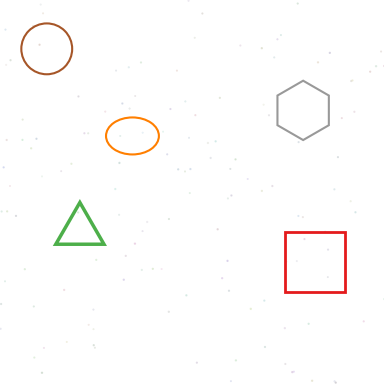[{"shape": "square", "thickness": 2, "radius": 0.39, "center": [0.819, 0.319]}, {"shape": "triangle", "thickness": 2.5, "radius": 0.36, "center": [0.207, 0.402]}, {"shape": "oval", "thickness": 1.5, "radius": 0.34, "center": [0.344, 0.647]}, {"shape": "circle", "thickness": 1.5, "radius": 0.33, "center": [0.121, 0.873]}, {"shape": "hexagon", "thickness": 1.5, "radius": 0.39, "center": [0.787, 0.713]}]